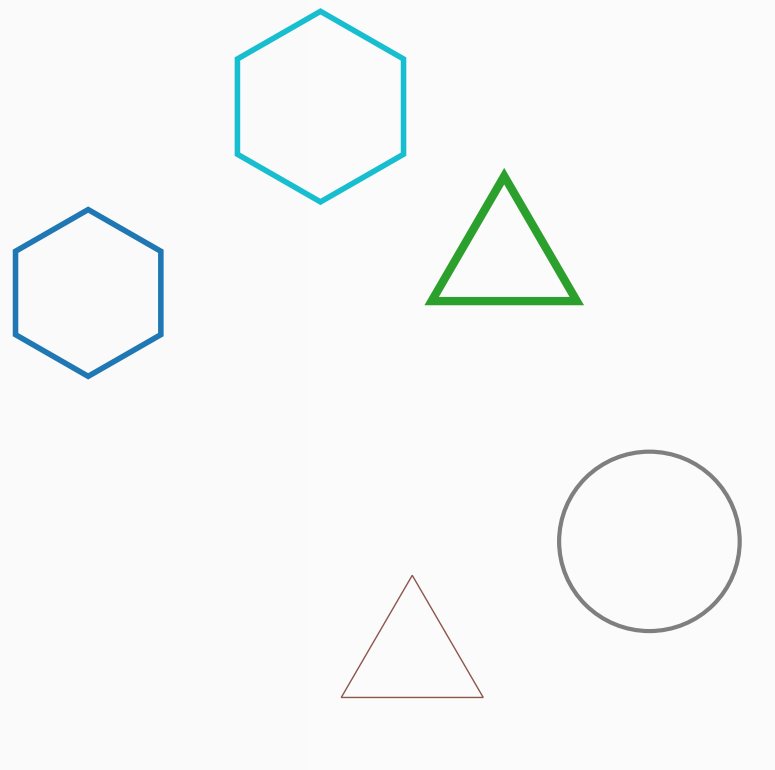[{"shape": "hexagon", "thickness": 2, "radius": 0.54, "center": [0.114, 0.62]}, {"shape": "triangle", "thickness": 3, "radius": 0.54, "center": [0.651, 0.663]}, {"shape": "triangle", "thickness": 0.5, "radius": 0.53, "center": [0.532, 0.147]}, {"shape": "circle", "thickness": 1.5, "radius": 0.58, "center": [0.838, 0.297]}, {"shape": "hexagon", "thickness": 2, "radius": 0.62, "center": [0.414, 0.862]}]